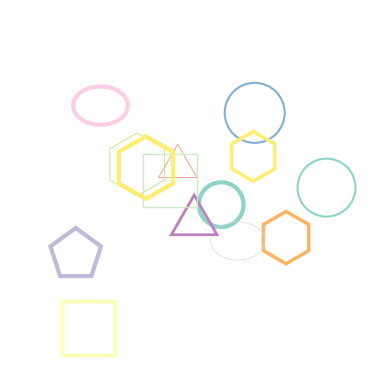[{"shape": "circle", "thickness": 3, "radius": 0.29, "center": [0.574, 0.468]}, {"shape": "circle", "thickness": 1.5, "radius": 0.38, "center": [0.848, 0.513]}, {"shape": "square", "thickness": 2.5, "radius": 0.35, "center": [0.229, 0.148]}, {"shape": "pentagon", "thickness": 3, "radius": 0.35, "center": [0.197, 0.339]}, {"shape": "triangle", "thickness": 0.5, "radius": 0.29, "center": [0.462, 0.568]}, {"shape": "circle", "thickness": 1.5, "radius": 0.39, "center": [0.662, 0.707]}, {"shape": "hexagon", "thickness": 2.5, "radius": 0.34, "center": [0.743, 0.383]}, {"shape": "hexagon", "thickness": 0.5, "radius": 0.41, "center": [0.356, 0.573]}, {"shape": "oval", "thickness": 3, "radius": 0.36, "center": [0.261, 0.726]}, {"shape": "oval", "thickness": 0.5, "radius": 0.35, "center": [0.618, 0.374]}, {"shape": "triangle", "thickness": 2, "radius": 0.34, "center": [0.504, 0.425]}, {"shape": "square", "thickness": 1, "radius": 0.35, "center": [0.441, 0.53]}, {"shape": "hexagon", "thickness": 2.5, "radius": 0.32, "center": [0.658, 0.594]}, {"shape": "hexagon", "thickness": 3, "radius": 0.41, "center": [0.379, 0.565]}]